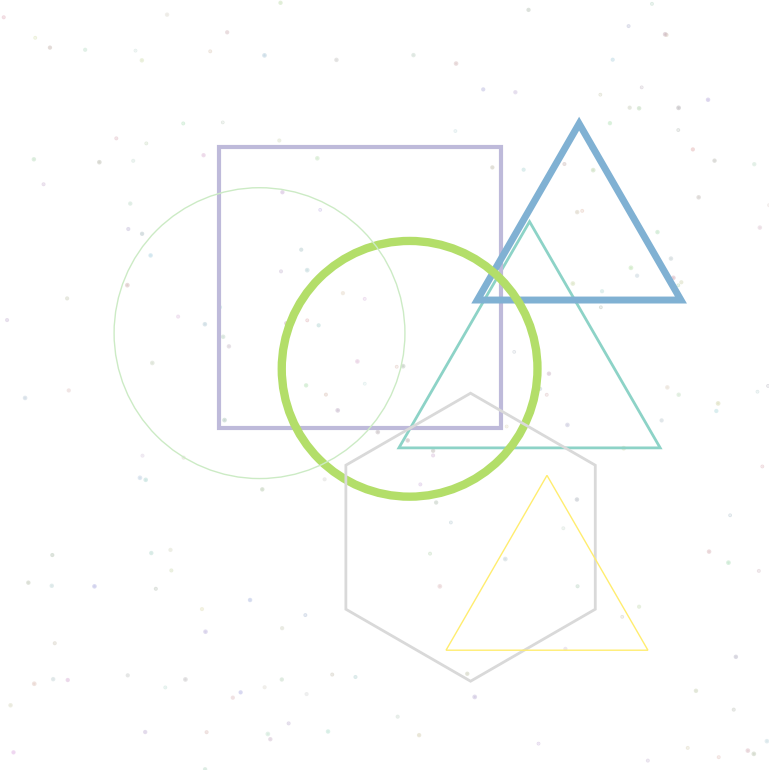[{"shape": "triangle", "thickness": 1, "radius": 0.98, "center": [0.688, 0.516]}, {"shape": "square", "thickness": 1.5, "radius": 0.92, "center": [0.467, 0.627]}, {"shape": "triangle", "thickness": 2.5, "radius": 0.76, "center": [0.752, 0.687]}, {"shape": "circle", "thickness": 3, "radius": 0.83, "center": [0.532, 0.521]}, {"shape": "hexagon", "thickness": 1, "radius": 0.94, "center": [0.611, 0.302]}, {"shape": "circle", "thickness": 0.5, "radius": 0.94, "center": [0.337, 0.567]}, {"shape": "triangle", "thickness": 0.5, "radius": 0.76, "center": [0.71, 0.231]}]